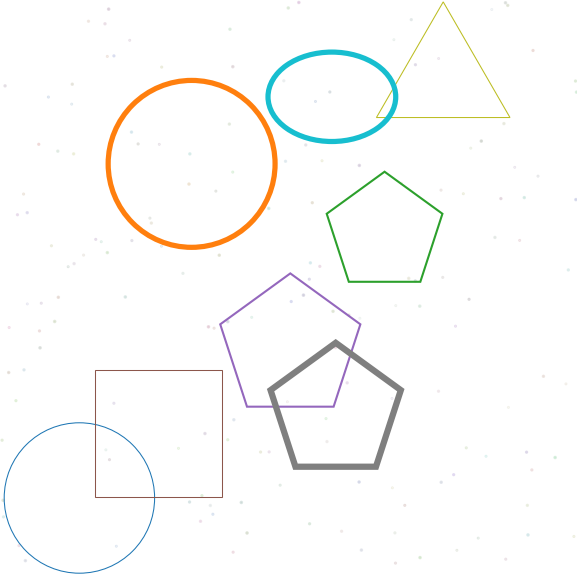[{"shape": "circle", "thickness": 0.5, "radius": 0.65, "center": [0.137, 0.137]}, {"shape": "circle", "thickness": 2.5, "radius": 0.72, "center": [0.332, 0.715]}, {"shape": "pentagon", "thickness": 1, "radius": 0.53, "center": [0.666, 0.596]}, {"shape": "pentagon", "thickness": 1, "radius": 0.64, "center": [0.503, 0.398]}, {"shape": "square", "thickness": 0.5, "radius": 0.55, "center": [0.274, 0.249]}, {"shape": "pentagon", "thickness": 3, "radius": 0.59, "center": [0.581, 0.287]}, {"shape": "triangle", "thickness": 0.5, "radius": 0.67, "center": [0.767, 0.862]}, {"shape": "oval", "thickness": 2.5, "radius": 0.55, "center": [0.575, 0.832]}]